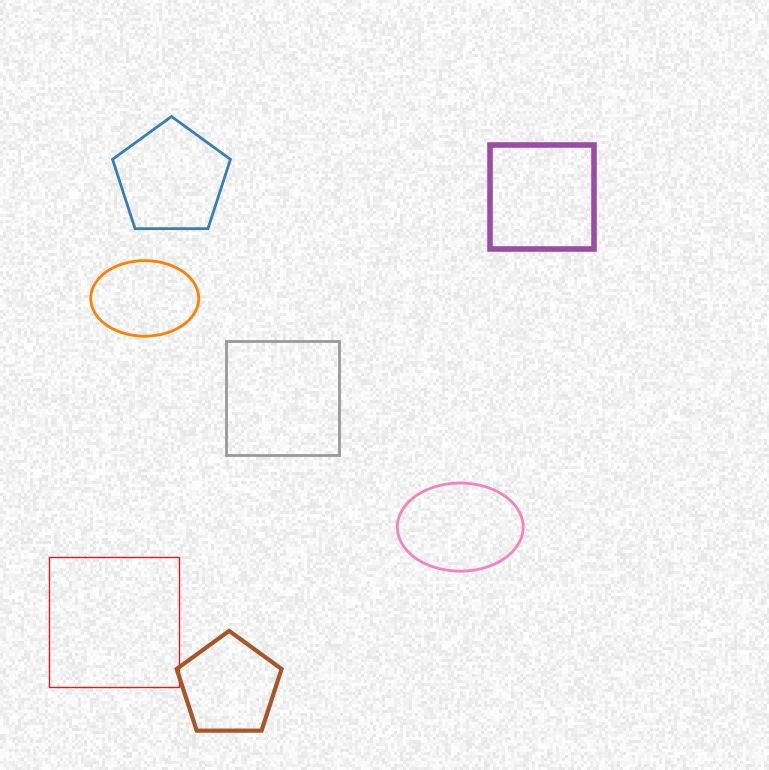[{"shape": "square", "thickness": 0.5, "radius": 0.42, "center": [0.148, 0.192]}, {"shape": "pentagon", "thickness": 1, "radius": 0.4, "center": [0.223, 0.768]}, {"shape": "square", "thickness": 2, "radius": 0.34, "center": [0.703, 0.744]}, {"shape": "oval", "thickness": 1, "radius": 0.35, "center": [0.188, 0.612]}, {"shape": "pentagon", "thickness": 1.5, "radius": 0.36, "center": [0.298, 0.109]}, {"shape": "oval", "thickness": 1, "radius": 0.41, "center": [0.598, 0.315]}, {"shape": "square", "thickness": 1, "radius": 0.37, "center": [0.367, 0.483]}]